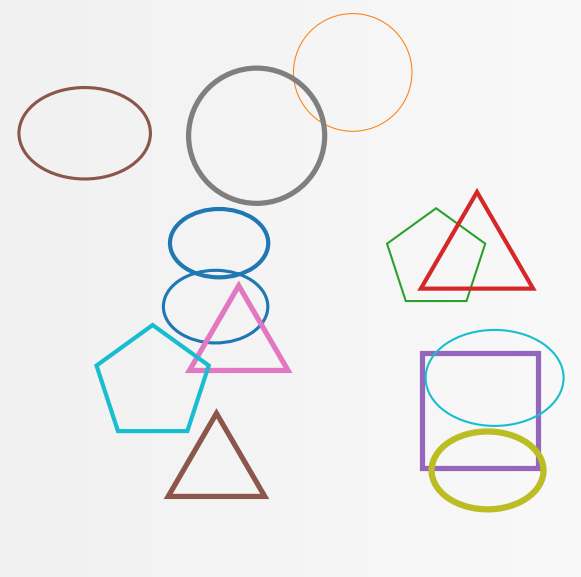[{"shape": "oval", "thickness": 1.5, "radius": 0.45, "center": [0.371, 0.468]}, {"shape": "oval", "thickness": 2, "radius": 0.42, "center": [0.377, 0.578]}, {"shape": "circle", "thickness": 0.5, "radius": 0.51, "center": [0.607, 0.874]}, {"shape": "pentagon", "thickness": 1, "radius": 0.44, "center": [0.75, 0.55]}, {"shape": "triangle", "thickness": 2, "radius": 0.56, "center": [0.821, 0.555]}, {"shape": "square", "thickness": 2.5, "radius": 0.5, "center": [0.826, 0.288]}, {"shape": "triangle", "thickness": 2.5, "radius": 0.48, "center": [0.372, 0.187]}, {"shape": "oval", "thickness": 1.5, "radius": 0.57, "center": [0.146, 0.768]}, {"shape": "triangle", "thickness": 2.5, "radius": 0.49, "center": [0.411, 0.407]}, {"shape": "circle", "thickness": 2.5, "radius": 0.59, "center": [0.442, 0.764]}, {"shape": "oval", "thickness": 3, "radius": 0.48, "center": [0.839, 0.185]}, {"shape": "oval", "thickness": 1, "radius": 0.59, "center": [0.851, 0.345]}, {"shape": "pentagon", "thickness": 2, "radius": 0.51, "center": [0.263, 0.335]}]